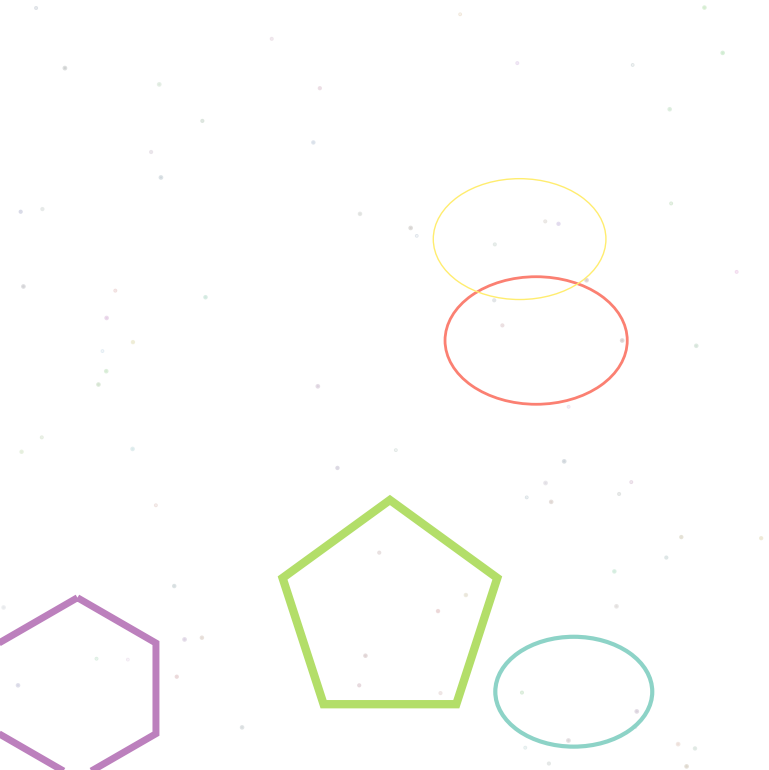[{"shape": "oval", "thickness": 1.5, "radius": 0.51, "center": [0.745, 0.102]}, {"shape": "oval", "thickness": 1, "radius": 0.59, "center": [0.696, 0.558]}, {"shape": "pentagon", "thickness": 3, "radius": 0.73, "center": [0.506, 0.204]}, {"shape": "hexagon", "thickness": 2.5, "radius": 0.59, "center": [0.101, 0.106]}, {"shape": "oval", "thickness": 0.5, "radius": 0.56, "center": [0.675, 0.689]}]